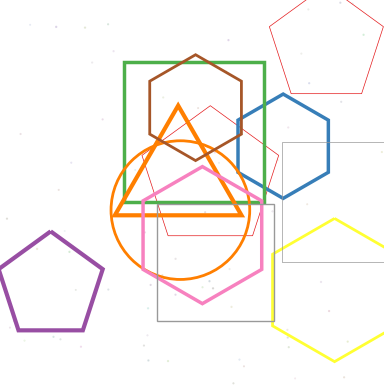[{"shape": "pentagon", "thickness": 0.5, "radius": 0.78, "center": [0.848, 0.883]}, {"shape": "pentagon", "thickness": 0.5, "radius": 0.93, "center": [0.546, 0.539]}, {"shape": "hexagon", "thickness": 2.5, "radius": 0.68, "center": [0.736, 0.62]}, {"shape": "square", "thickness": 2.5, "radius": 0.91, "center": [0.503, 0.658]}, {"shape": "pentagon", "thickness": 3, "radius": 0.71, "center": [0.132, 0.257]}, {"shape": "triangle", "thickness": 3, "radius": 0.95, "center": [0.463, 0.536]}, {"shape": "circle", "thickness": 2, "radius": 0.9, "center": [0.469, 0.454]}, {"shape": "hexagon", "thickness": 2, "radius": 0.93, "center": [0.869, 0.247]}, {"shape": "hexagon", "thickness": 2, "radius": 0.69, "center": [0.508, 0.72]}, {"shape": "hexagon", "thickness": 2.5, "radius": 0.89, "center": [0.526, 0.389]}, {"shape": "square", "thickness": 0.5, "radius": 0.78, "center": [0.889, 0.476]}, {"shape": "square", "thickness": 1, "radius": 0.76, "center": [0.56, 0.318]}]